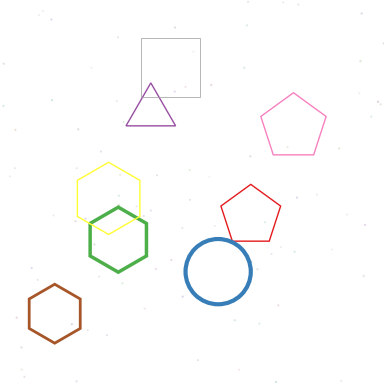[{"shape": "pentagon", "thickness": 1, "radius": 0.41, "center": [0.651, 0.44]}, {"shape": "circle", "thickness": 3, "radius": 0.42, "center": [0.567, 0.294]}, {"shape": "hexagon", "thickness": 2.5, "radius": 0.42, "center": [0.307, 0.377]}, {"shape": "triangle", "thickness": 1, "radius": 0.37, "center": [0.392, 0.71]}, {"shape": "hexagon", "thickness": 1, "radius": 0.47, "center": [0.282, 0.485]}, {"shape": "hexagon", "thickness": 2, "radius": 0.38, "center": [0.142, 0.185]}, {"shape": "pentagon", "thickness": 1, "radius": 0.45, "center": [0.762, 0.67]}, {"shape": "square", "thickness": 0.5, "radius": 0.38, "center": [0.443, 0.825]}]